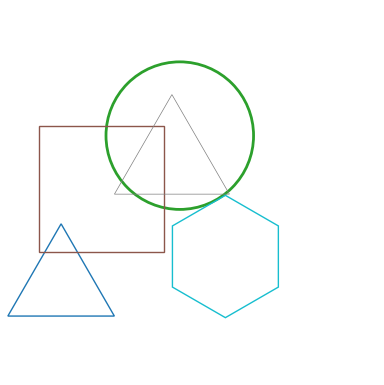[{"shape": "triangle", "thickness": 1, "radius": 0.8, "center": [0.159, 0.259]}, {"shape": "circle", "thickness": 2, "radius": 0.96, "center": [0.467, 0.648]}, {"shape": "square", "thickness": 1, "radius": 0.81, "center": [0.264, 0.509]}, {"shape": "triangle", "thickness": 0.5, "radius": 0.86, "center": [0.447, 0.582]}, {"shape": "hexagon", "thickness": 1, "radius": 0.79, "center": [0.585, 0.334]}]